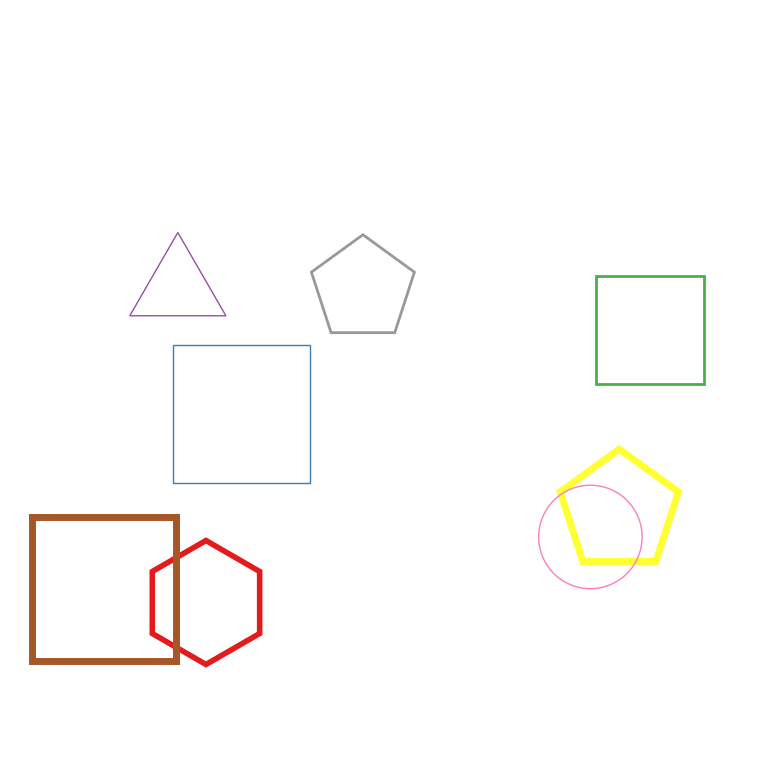[{"shape": "hexagon", "thickness": 2, "radius": 0.4, "center": [0.267, 0.218]}, {"shape": "square", "thickness": 0.5, "radius": 0.45, "center": [0.314, 0.462]}, {"shape": "square", "thickness": 1, "radius": 0.35, "center": [0.844, 0.572]}, {"shape": "triangle", "thickness": 0.5, "radius": 0.36, "center": [0.231, 0.626]}, {"shape": "pentagon", "thickness": 2.5, "radius": 0.4, "center": [0.804, 0.336]}, {"shape": "square", "thickness": 2.5, "radius": 0.47, "center": [0.135, 0.235]}, {"shape": "circle", "thickness": 0.5, "radius": 0.34, "center": [0.767, 0.303]}, {"shape": "pentagon", "thickness": 1, "radius": 0.35, "center": [0.471, 0.625]}]